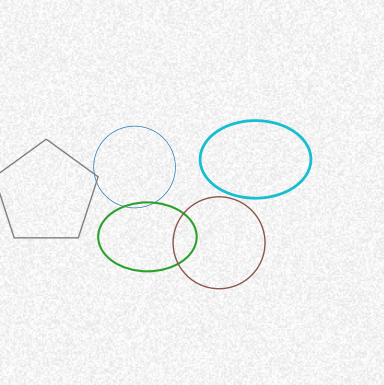[{"shape": "circle", "thickness": 0.5, "radius": 0.53, "center": [0.35, 0.566]}, {"shape": "oval", "thickness": 1.5, "radius": 0.64, "center": [0.383, 0.385]}, {"shape": "circle", "thickness": 1, "radius": 0.6, "center": [0.569, 0.369]}, {"shape": "pentagon", "thickness": 1, "radius": 0.71, "center": [0.12, 0.497]}, {"shape": "oval", "thickness": 2, "radius": 0.72, "center": [0.664, 0.586]}]